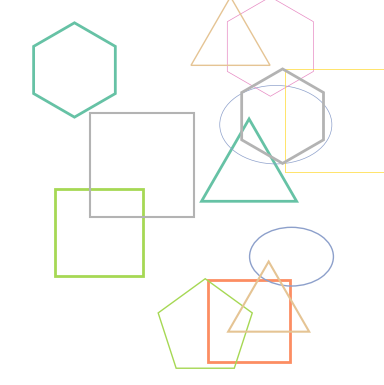[{"shape": "hexagon", "thickness": 2, "radius": 0.61, "center": [0.193, 0.818]}, {"shape": "triangle", "thickness": 2, "radius": 0.71, "center": [0.647, 0.548]}, {"shape": "square", "thickness": 2, "radius": 0.53, "center": [0.646, 0.167]}, {"shape": "oval", "thickness": 1, "radius": 0.54, "center": [0.757, 0.333]}, {"shape": "oval", "thickness": 0.5, "radius": 0.73, "center": [0.716, 0.676]}, {"shape": "hexagon", "thickness": 0.5, "radius": 0.65, "center": [0.702, 0.879]}, {"shape": "pentagon", "thickness": 1, "radius": 0.64, "center": [0.533, 0.147]}, {"shape": "square", "thickness": 2, "radius": 0.57, "center": [0.257, 0.397]}, {"shape": "square", "thickness": 0.5, "radius": 0.67, "center": [0.874, 0.686]}, {"shape": "triangle", "thickness": 1.5, "radius": 0.61, "center": [0.698, 0.199]}, {"shape": "triangle", "thickness": 1, "radius": 0.59, "center": [0.599, 0.89]}, {"shape": "hexagon", "thickness": 2, "radius": 0.61, "center": [0.734, 0.698]}, {"shape": "square", "thickness": 1.5, "radius": 0.68, "center": [0.368, 0.571]}]